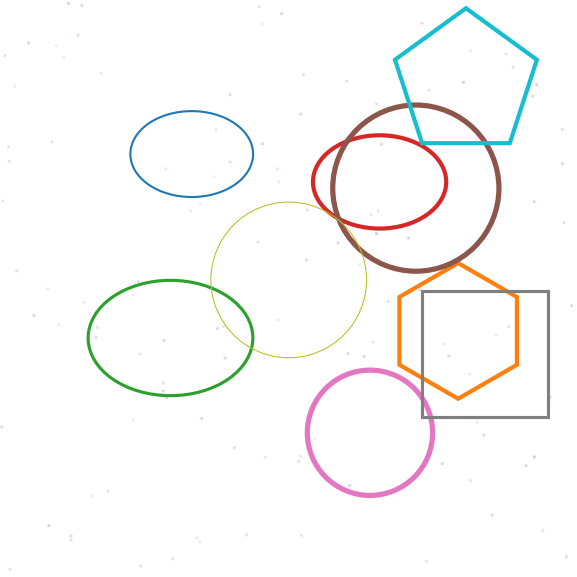[{"shape": "oval", "thickness": 1, "radius": 0.53, "center": [0.332, 0.732]}, {"shape": "hexagon", "thickness": 2, "radius": 0.59, "center": [0.793, 0.426]}, {"shape": "oval", "thickness": 1.5, "radius": 0.71, "center": [0.295, 0.414]}, {"shape": "oval", "thickness": 2, "radius": 0.58, "center": [0.657, 0.684]}, {"shape": "circle", "thickness": 2.5, "radius": 0.72, "center": [0.72, 0.673]}, {"shape": "circle", "thickness": 2.5, "radius": 0.54, "center": [0.641, 0.25]}, {"shape": "square", "thickness": 1.5, "radius": 0.55, "center": [0.84, 0.386]}, {"shape": "circle", "thickness": 0.5, "radius": 0.67, "center": [0.5, 0.514]}, {"shape": "pentagon", "thickness": 2, "radius": 0.65, "center": [0.807, 0.856]}]